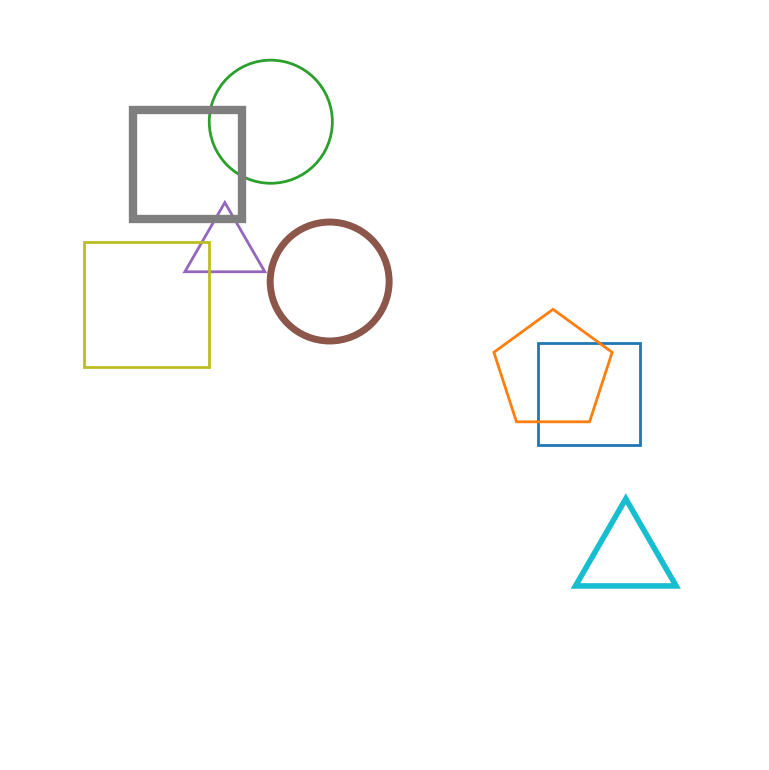[{"shape": "square", "thickness": 1, "radius": 0.33, "center": [0.765, 0.488]}, {"shape": "pentagon", "thickness": 1, "radius": 0.4, "center": [0.718, 0.518]}, {"shape": "circle", "thickness": 1, "radius": 0.4, "center": [0.352, 0.842]}, {"shape": "triangle", "thickness": 1, "radius": 0.3, "center": [0.292, 0.677]}, {"shape": "circle", "thickness": 2.5, "radius": 0.39, "center": [0.428, 0.634]}, {"shape": "square", "thickness": 3, "radius": 0.35, "center": [0.244, 0.787]}, {"shape": "square", "thickness": 1, "radius": 0.41, "center": [0.19, 0.605]}, {"shape": "triangle", "thickness": 2, "radius": 0.38, "center": [0.813, 0.277]}]